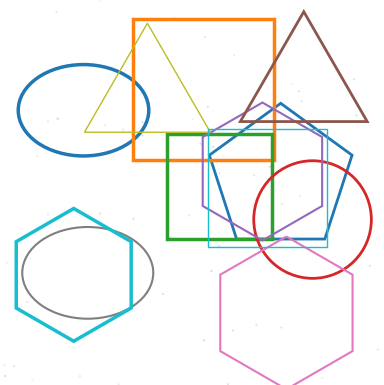[{"shape": "pentagon", "thickness": 2, "radius": 0.97, "center": [0.729, 0.537]}, {"shape": "oval", "thickness": 2.5, "radius": 0.85, "center": [0.217, 0.714]}, {"shape": "square", "thickness": 2.5, "radius": 0.92, "center": [0.529, 0.768]}, {"shape": "square", "thickness": 2.5, "radius": 0.68, "center": [0.57, 0.515]}, {"shape": "circle", "thickness": 2, "radius": 0.76, "center": [0.812, 0.43]}, {"shape": "hexagon", "thickness": 1.5, "radius": 0.9, "center": [0.682, 0.555]}, {"shape": "triangle", "thickness": 2, "radius": 0.95, "center": [0.789, 0.779]}, {"shape": "hexagon", "thickness": 1.5, "radius": 0.99, "center": [0.744, 0.187]}, {"shape": "oval", "thickness": 1.5, "radius": 0.85, "center": [0.228, 0.291]}, {"shape": "triangle", "thickness": 1, "radius": 0.94, "center": [0.383, 0.751]}, {"shape": "square", "thickness": 1, "radius": 0.77, "center": [0.695, 0.512]}, {"shape": "hexagon", "thickness": 2.5, "radius": 0.86, "center": [0.191, 0.286]}]